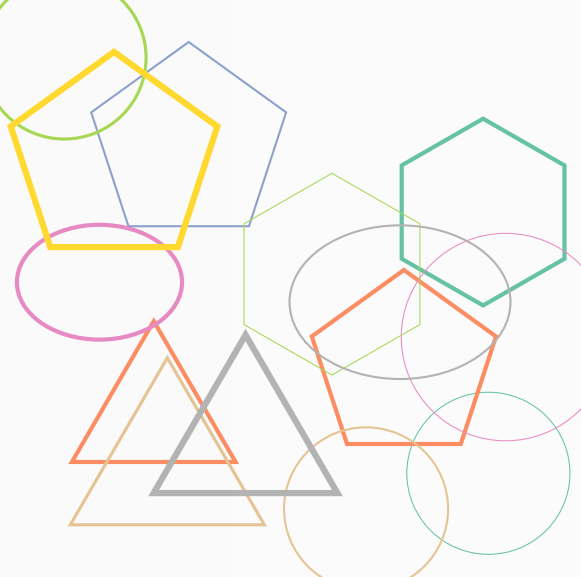[{"shape": "hexagon", "thickness": 2, "radius": 0.81, "center": [0.831, 0.632]}, {"shape": "circle", "thickness": 0.5, "radius": 0.7, "center": [0.84, 0.18]}, {"shape": "triangle", "thickness": 2, "radius": 0.81, "center": [0.264, 0.28]}, {"shape": "pentagon", "thickness": 2, "radius": 0.83, "center": [0.695, 0.365]}, {"shape": "pentagon", "thickness": 1, "radius": 0.88, "center": [0.325, 0.75]}, {"shape": "oval", "thickness": 2, "radius": 0.71, "center": [0.171, 0.51]}, {"shape": "circle", "thickness": 0.5, "radius": 0.9, "center": [0.87, 0.415]}, {"shape": "circle", "thickness": 1.5, "radius": 0.7, "center": [0.111, 0.899]}, {"shape": "hexagon", "thickness": 0.5, "radius": 0.87, "center": [0.571, 0.524]}, {"shape": "pentagon", "thickness": 3, "radius": 0.93, "center": [0.196, 0.722]}, {"shape": "circle", "thickness": 1, "radius": 0.71, "center": [0.63, 0.118]}, {"shape": "triangle", "thickness": 1.5, "radius": 0.96, "center": [0.288, 0.187]}, {"shape": "oval", "thickness": 1, "radius": 0.95, "center": [0.688, 0.476]}, {"shape": "triangle", "thickness": 3, "radius": 0.91, "center": [0.422, 0.237]}]